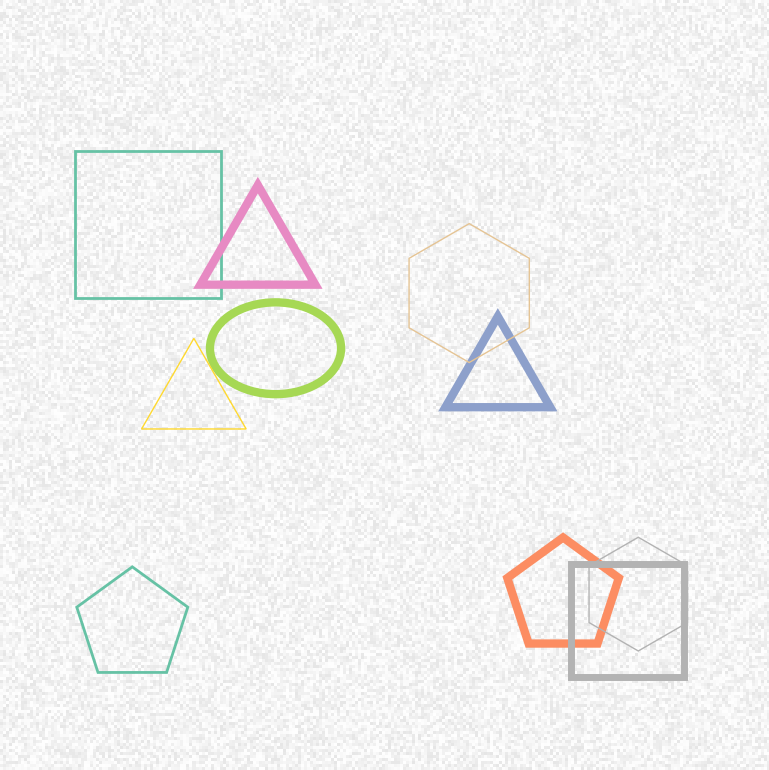[{"shape": "pentagon", "thickness": 1, "radius": 0.38, "center": [0.172, 0.188]}, {"shape": "square", "thickness": 1, "radius": 0.48, "center": [0.192, 0.708]}, {"shape": "pentagon", "thickness": 3, "radius": 0.38, "center": [0.731, 0.226]}, {"shape": "triangle", "thickness": 3, "radius": 0.39, "center": [0.647, 0.51]}, {"shape": "triangle", "thickness": 3, "radius": 0.43, "center": [0.335, 0.673]}, {"shape": "oval", "thickness": 3, "radius": 0.43, "center": [0.358, 0.548]}, {"shape": "triangle", "thickness": 0.5, "radius": 0.39, "center": [0.252, 0.482]}, {"shape": "hexagon", "thickness": 0.5, "radius": 0.45, "center": [0.609, 0.619]}, {"shape": "square", "thickness": 2.5, "radius": 0.37, "center": [0.815, 0.194]}, {"shape": "hexagon", "thickness": 0.5, "radius": 0.37, "center": [0.829, 0.228]}]